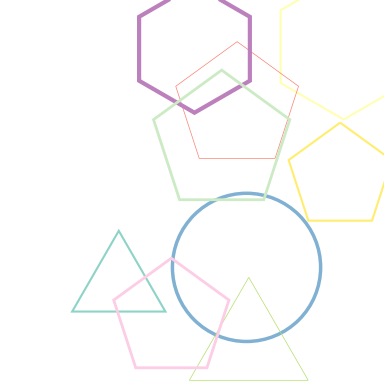[{"shape": "triangle", "thickness": 1.5, "radius": 0.7, "center": [0.309, 0.261]}, {"shape": "hexagon", "thickness": 1.5, "radius": 0.95, "center": [0.893, 0.879]}, {"shape": "pentagon", "thickness": 0.5, "radius": 0.84, "center": [0.616, 0.724]}, {"shape": "circle", "thickness": 2.5, "radius": 0.96, "center": [0.64, 0.305]}, {"shape": "triangle", "thickness": 0.5, "radius": 0.89, "center": [0.646, 0.101]}, {"shape": "pentagon", "thickness": 2, "radius": 0.79, "center": [0.445, 0.172]}, {"shape": "hexagon", "thickness": 3, "radius": 0.83, "center": [0.505, 0.873]}, {"shape": "pentagon", "thickness": 2, "radius": 0.93, "center": [0.576, 0.632]}, {"shape": "pentagon", "thickness": 1.5, "radius": 0.7, "center": [0.884, 0.541]}]